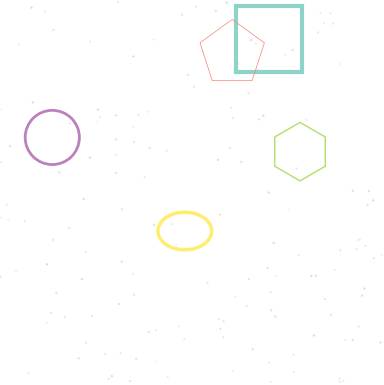[{"shape": "square", "thickness": 3, "radius": 0.43, "center": [0.698, 0.898]}, {"shape": "pentagon", "thickness": 0.5, "radius": 0.44, "center": [0.603, 0.862]}, {"shape": "hexagon", "thickness": 1, "radius": 0.38, "center": [0.779, 0.606]}, {"shape": "circle", "thickness": 2, "radius": 0.35, "center": [0.136, 0.643]}, {"shape": "oval", "thickness": 2.5, "radius": 0.35, "center": [0.48, 0.4]}]